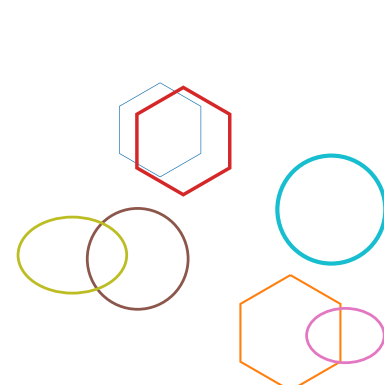[{"shape": "hexagon", "thickness": 0.5, "radius": 0.61, "center": [0.416, 0.663]}, {"shape": "hexagon", "thickness": 1.5, "radius": 0.75, "center": [0.754, 0.136]}, {"shape": "hexagon", "thickness": 2.5, "radius": 0.7, "center": [0.476, 0.634]}, {"shape": "circle", "thickness": 2, "radius": 0.65, "center": [0.358, 0.328]}, {"shape": "oval", "thickness": 2, "radius": 0.5, "center": [0.897, 0.128]}, {"shape": "oval", "thickness": 2, "radius": 0.71, "center": [0.188, 0.337]}, {"shape": "circle", "thickness": 3, "radius": 0.7, "center": [0.861, 0.456]}]